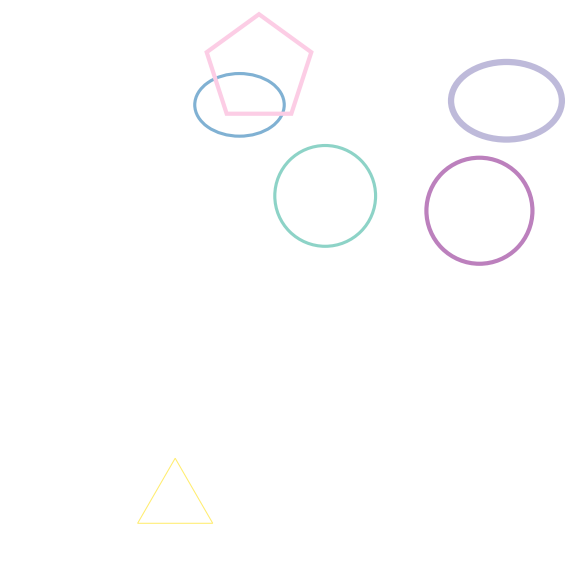[{"shape": "circle", "thickness": 1.5, "radius": 0.44, "center": [0.563, 0.66]}, {"shape": "oval", "thickness": 3, "radius": 0.48, "center": [0.877, 0.825]}, {"shape": "oval", "thickness": 1.5, "radius": 0.39, "center": [0.415, 0.818]}, {"shape": "pentagon", "thickness": 2, "radius": 0.48, "center": [0.448, 0.879]}, {"shape": "circle", "thickness": 2, "radius": 0.46, "center": [0.83, 0.634]}, {"shape": "triangle", "thickness": 0.5, "radius": 0.38, "center": [0.303, 0.131]}]